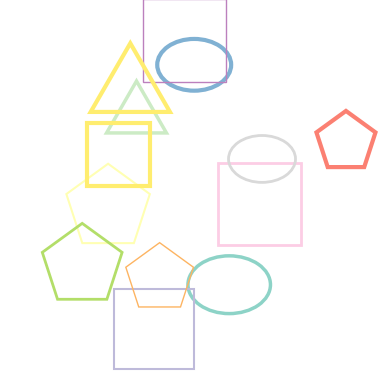[{"shape": "oval", "thickness": 2.5, "radius": 0.54, "center": [0.595, 0.26]}, {"shape": "pentagon", "thickness": 1.5, "radius": 0.57, "center": [0.281, 0.461]}, {"shape": "square", "thickness": 1.5, "radius": 0.52, "center": [0.399, 0.146]}, {"shape": "pentagon", "thickness": 3, "radius": 0.4, "center": [0.899, 0.631]}, {"shape": "oval", "thickness": 3, "radius": 0.48, "center": [0.504, 0.832]}, {"shape": "pentagon", "thickness": 1, "radius": 0.46, "center": [0.415, 0.277]}, {"shape": "pentagon", "thickness": 2, "radius": 0.54, "center": [0.214, 0.311]}, {"shape": "square", "thickness": 2, "radius": 0.53, "center": [0.674, 0.47]}, {"shape": "oval", "thickness": 2, "radius": 0.43, "center": [0.681, 0.587]}, {"shape": "square", "thickness": 1, "radius": 0.54, "center": [0.479, 0.894]}, {"shape": "triangle", "thickness": 2.5, "radius": 0.45, "center": [0.355, 0.7]}, {"shape": "square", "thickness": 3, "radius": 0.41, "center": [0.308, 0.599]}, {"shape": "triangle", "thickness": 3, "radius": 0.59, "center": [0.338, 0.769]}]